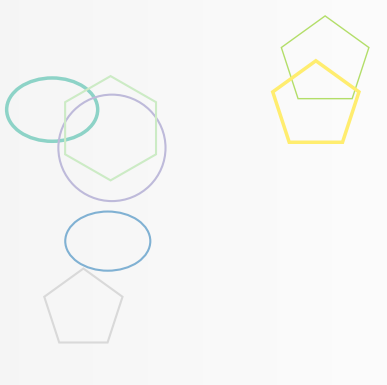[{"shape": "oval", "thickness": 2.5, "radius": 0.59, "center": [0.135, 0.715]}, {"shape": "circle", "thickness": 1.5, "radius": 0.69, "center": [0.289, 0.616]}, {"shape": "oval", "thickness": 1.5, "radius": 0.55, "center": [0.278, 0.374]}, {"shape": "pentagon", "thickness": 1, "radius": 0.59, "center": [0.839, 0.84]}, {"shape": "pentagon", "thickness": 1.5, "radius": 0.53, "center": [0.215, 0.196]}, {"shape": "hexagon", "thickness": 1.5, "radius": 0.68, "center": [0.285, 0.667]}, {"shape": "pentagon", "thickness": 2.5, "radius": 0.59, "center": [0.815, 0.725]}]